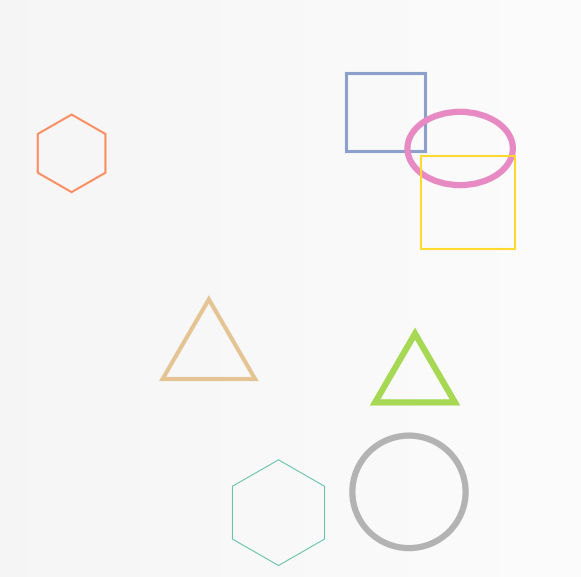[{"shape": "hexagon", "thickness": 0.5, "radius": 0.46, "center": [0.479, 0.111]}, {"shape": "hexagon", "thickness": 1, "radius": 0.34, "center": [0.123, 0.734]}, {"shape": "square", "thickness": 1.5, "radius": 0.34, "center": [0.663, 0.805]}, {"shape": "oval", "thickness": 3, "radius": 0.45, "center": [0.792, 0.742]}, {"shape": "triangle", "thickness": 3, "radius": 0.4, "center": [0.714, 0.342]}, {"shape": "square", "thickness": 1, "radius": 0.4, "center": [0.806, 0.648]}, {"shape": "triangle", "thickness": 2, "radius": 0.46, "center": [0.359, 0.389]}, {"shape": "circle", "thickness": 3, "radius": 0.49, "center": [0.704, 0.147]}]